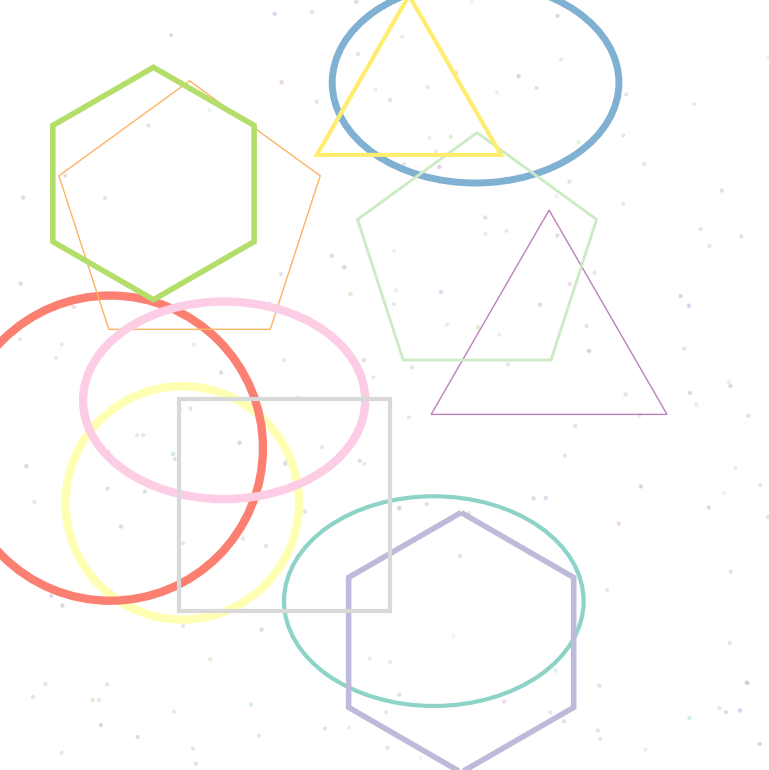[{"shape": "oval", "thickness": 1.5, "radius": 0.97, "center": [0.563, 0.219]}, {"shape": "circle", "thickness": 3, "radius": 0.76, "center": [0.237, 0.347]}, {"shape": "hexagon", "thickness": 2, "radius": 0.84, "center": [0.599, 0.166]}, {"shape": "circle", "thickness": 3, "radius": 0.99, "center": [0.143, 0.418]}, {"shape": "oval", "thickness": 2.5, "radius": 0.93, "center": [0.618, 0.893]}, {"shape": "pentagon", "thickness": 0.5, "radius": 0.89, "center": [0.246, 0.717]}, {"shape": "hexagon", "thickness": 2, "radius": 0.75, "center": [0.199, 0.762]}, {"shape": "oval", "thickness": 3, "radius": 0.92, "center": [0.291, 0.48]}, {"shape": "square", "thickness": 1.5, "radius": 0.69, "center": [0.37, 0.344]}, {"shape": "triangle", "thickness": 0.5, "radius": 0.88, "center": [0.713, 0.55]}, {"shape": "pentagon", "thickness": 1, "radius": 0.82, "center": [0.62, 0.664]}, {"shape": "triangle", "thickness": 1.5, "radius": 0.69, "center": [0.531, 0.868]}]